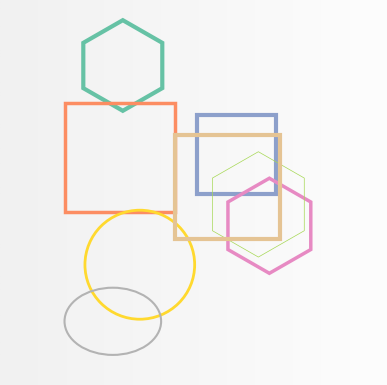[{"shape": "hexagon", "thickness": 3, "radius": 0.59, "center": [0.317, 0.83]}, {"shape": "square", "thickness": 2.5, "radius": 0.71, "center": [0.31, 0.591]}, {"shape": "square", "thickness": 3, "radius": 0.51, "center": [0.61, 0.599]}, {"shape": "hexagon", "thickness": 2.5, "radius": 0.62, "center": [0.695, 0.414]}, {"shape": "hexagon", "thickness": 0.5, "radius": 0.68, "center": [0.667, 0.469]}, {"shape": "circle", "thickness": 2, "radius": 0.71, "center": [0.361, 0.312]}, {"shape": "square", "thickness": 3, "radius": 0.68, "center": [0.587, 0.514]}, {"shape": "oval", "thickness": 1.5, "radius": 0.62, "center": [0.291, 0.165]}]